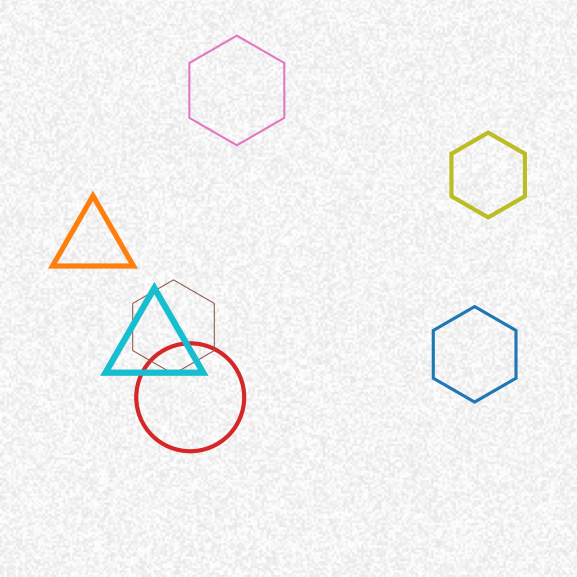[{"shape": "hexagon", "thickness": 1.5, "radius": 0.41, "center": [0.822, 0.386]}, {"shape": "triangle", "thickness": 2.5, "radius": 0.4, "center": [0.161, 0.579]}, {"shape": "circle", "thickness": 2, "radius": 0.47, "center": [0.329, 0.311]}, {"shape": "hexagon", "thickness": 0.5, "radius": 0.41, "center": [0.3, 0.433]}, {"shape": "hexagon", "thickness": 1, "radius": 0.47, "center": [0.41, 0.843]}, {"shape": "hexagon", "thickness": 2, "radius": 0.37, "center": [0.845, 0.696]}, {"shape": "triangle", "thickness": 3, "radius": 0.49, "center": [0.267, 0.403]}]